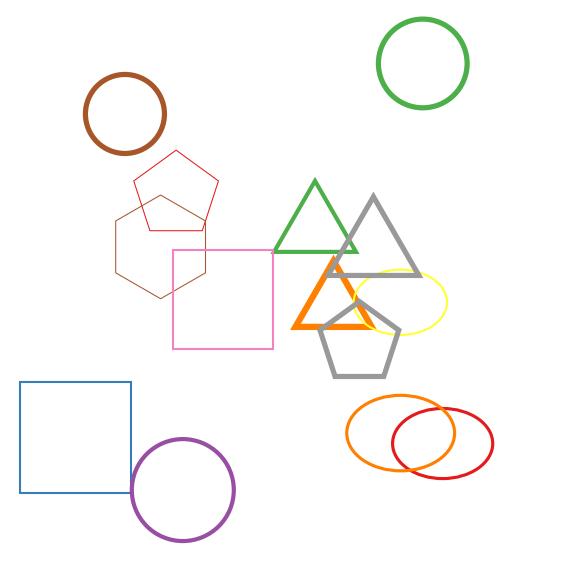[{"shape": "pentagon", "thickness": 0.5, "radius": 0.39, "center": [0.305, 0.662]}, {"shape": "oval", "thickness": 1.5, "radius": 0.43, "center": [0.766, 0.231]}, {"shape": "square", "thickness": 1, "radius": 0.48, "center": [0.131, 0.242]}, {"shape": "triangle", "thickness": 2, "radius": 0.41, "center": [0.545, 0.604]}, {"shape": "circle", "thickness": 2.5, "radius": 0.38, "center": [0.732, 0.889]}, {"shape": "circle", "thickness": 2, "radius": 0.44, "center": [0.317, 0.151]}, {"shape": "triangle", "thickness": 3, "radius": 0.38, "center": [0.578, 0.471]}, {"shape": "oval", "thickness": 1.5, "radius": 0.47, "center": [0.694, 0.249]}, {"shape": "oval", "thickness": 1, "radius": 0.4, "center": [0.693, 0.476]}, {"shape": "hexagon", "thickness": 0.5, "radius": 0.45, "center": [0.278, 0.572]}, {"shape": "circle", "thickness": 2.5, "radius": 0.34, "center": [0.216, 0.802]}, {"shape": "square", "thickness": 1, "radius": 0.43, "center": [0.386, 0.481]}, {"shape": "triangle", "thickness": 2.5, "radius": 0.45, "center": [0.647, 0.568]}, {"shape": "pentagon", "thickness": 2.5, "radius": 0.36, "center": [0.622, 0.405]}]